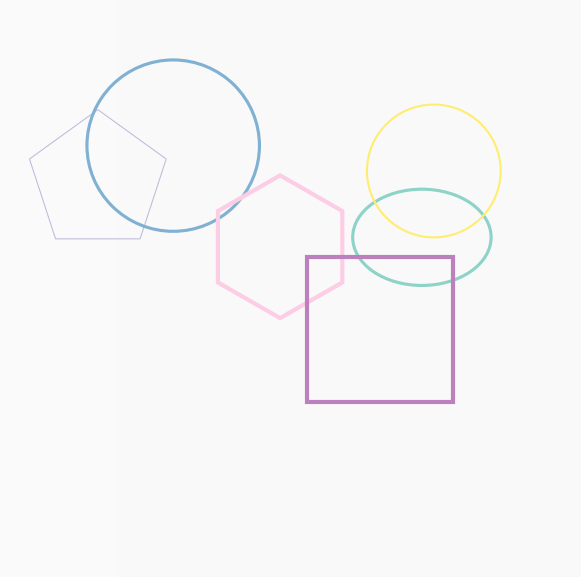[{"shape": "oval", "thickness": 1.5, "radius": 0.6, "center": [0.726, 0.588]}, {"shape": "pentagon", "thickness": 0.5, "radius": 0.62, "center": [0.168, 0.686]}, {"shape": "circle", "thickness": 1.5, "radius": 0.74, "center": [0.298, 0.747]}, {"shape": "hexagon", "thickness": 2, "radius": 0.62, "center": [0.482, 0.572]}, {"shape": "square", "thickness": 2, "radius": 0.63, "center": [0.653, 0.428]}, {"shape": "circle", "thickness": 1, "radius": 0.57, "center": [0.746, 0.703]}]